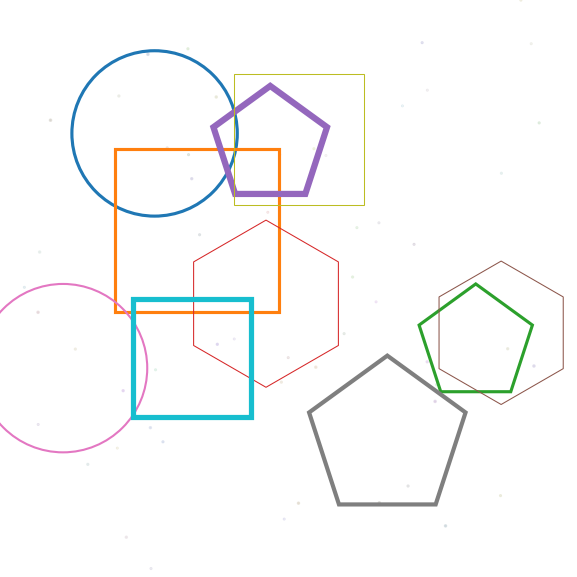[{"shape": "circle", "thickness": 1.5, "radius": 0.72, "center": [0.268, 0.768]}, {"shape": "square", "thickness": 1.5, "radius": 0.71, "center": [0.341, 0.6]}, {"shape": "pentagon", "thickness": 1.5, "radius": 0.52, "center": [0.824, 0.404]}, {"shape": "hexagon", "thickness": 0.5, "radius": 0.72, "center": [0.461, 0.473]}, {"shape": "pentagon", "thickness": 3, "radius": 0.52, "center": [0.468, 0.747]}, {"shape": "hexagon", "thickness": 0.5, "radius": 0.62, "center": [0.868, 0.423]}, {"shape": "circle", "thickness": 1, "radius": 0.73, "center": [0.109, 0.362]}, {"shape": "pentagon", "thickness": 2, "radius": 0.71, "center": [0.671, 0.241]}, {"shape": "square", "thickness": 0.5, "radius": 0.57, "center": [0.518, 0.758]}, {"shape": "square", "thickness": 2.5, "radius": 0.51, "center": [0.333, 0.379]}]